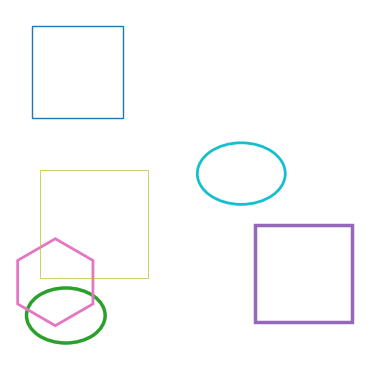[{"shape": "square", "thickness": 1, "radius": 0.59, "center": [0.202, 0.813]}, {"shape": "oval", "thickness": 2.5, "radius": 0.51, "center": [0.171, 0.181]}, {"shape": "square", "thickness": 2.5, "radius": 0.63, "center": [0.789, 0.289]}, {"shape": "hexagon", "thickness": 2, "radius": 0.56, "center": [0.144, 0.267]}, {"shape": "square", "thickness": 0.5, "radius": 0.7, "center": [0.245, 0.419]}, {"shape": "oval", "thickness": 2, "radius": 0.57, "center": [0.627, 0.549]}]